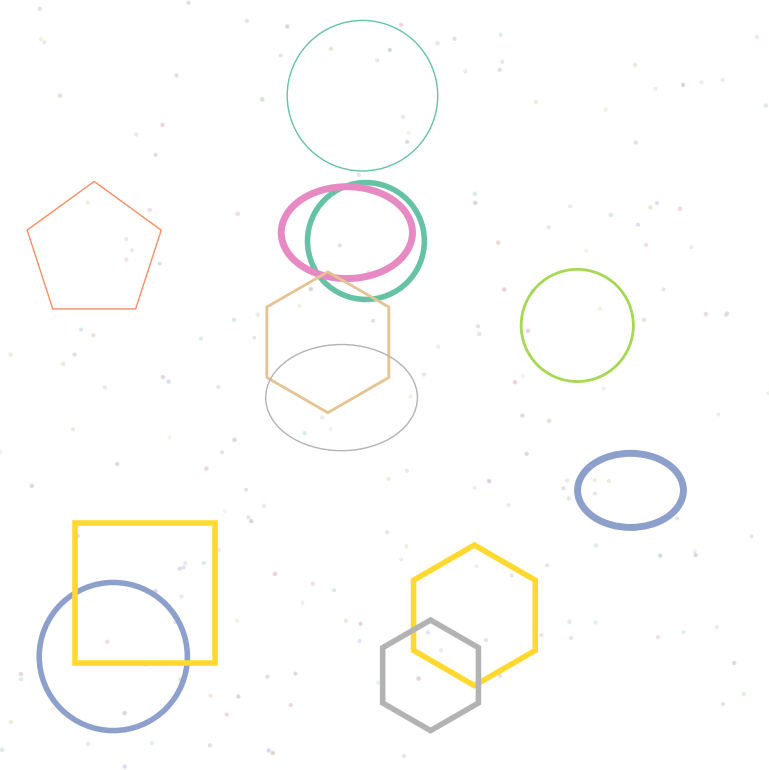[{"shape": "circle", "thickness": 0.5, "radius": 0.49, "center": [0.471, 0.876]}, {"shape": "circle", "thickness": 2, "radius": 0.38, "center": [0.475, 0.687]}, {"shape": "pentagon", "thickness": 0.5, "radius": 0.46, "center": [0.122, 0.673]}, {"shape": "oval", "thickness": 2.5, "radius": 0.34, "center": [0.819, 0.363]}, {"shape": "circle", "thickness": 2, "radius": 0.48, "center": [0.147, 0.147]}, {"shape": "oval", "thickness": 2.5, "radius": 0.43, "center": [0.45, 0.698]}, {"shape": "circle", "thickness": 1, "radius": 0.36, "center": [0.75, 0.577]}, {"shape": "hexagon", "thickness": 2, "radius": 0.46, "center": [0.616, 0.201]}, {"shape": "square", "thickness": 2, "radius": 0.45, "center": [0.188, 0.23]}, {"shape": "hexagon", "thickness": 1, "radius": 0.46, "center": [0.426, 0.555]}, {"shape": "hexagon", "thickness": 2, "radius": 0.36, "center": [0.559, 0.123]}, {"shape": "oval", "thickness": 0.5, "radius": 0.49, "center": [0.444, 0.484]}]